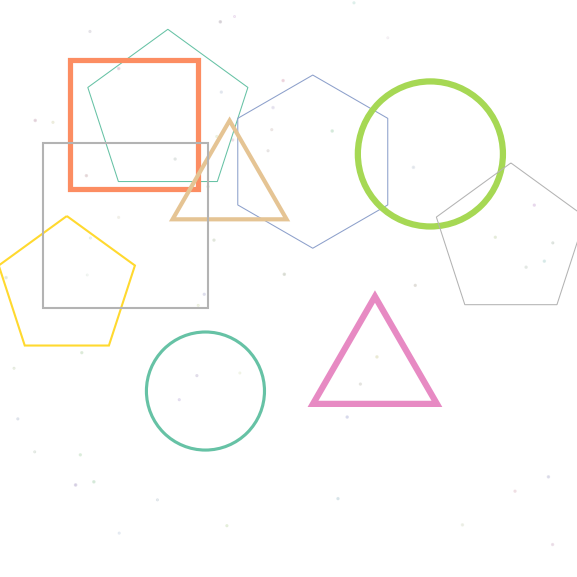[{"shape": "pentagon", "thickness": 0.5, "radius": 0.73, "center": [0.291, 0.803]}, {"shape": "circle", "thickness": 1.5, "radius": 0.51, "center": [0.356, 0.322]}, {"shape": "square", "thickness": 2.5, "radius": 0.56, "center": [0.232, 0.784]}, {"shape": "hexagon", "thickness": 0.5, "radius": 0.75, "center": [0.542, 0.719]}, {"shape": "triangle", "thickness": 3, "radius": 0.62, "center": [0.649, 0.362]}, {"shape": "circle", "thickness": 3, "radius": 0.63, "center": [0.745, 0.733]}, {"shape": "pentagon", "thickness": 1, "radius": 0.62, "center": [0.116, 0.501]}, {"shape": "triangle", "thickness": 2, "radius": 0.57, "center": [0.398, 0.676]}, {"shape": "pentagon", "thickness": 0.5, "radius": 0.68, "center": [0.885, 0.581]}, {"shape": "square", "thickness": 1, "radius": 0.71, "center": [0.217, 0.609]}]